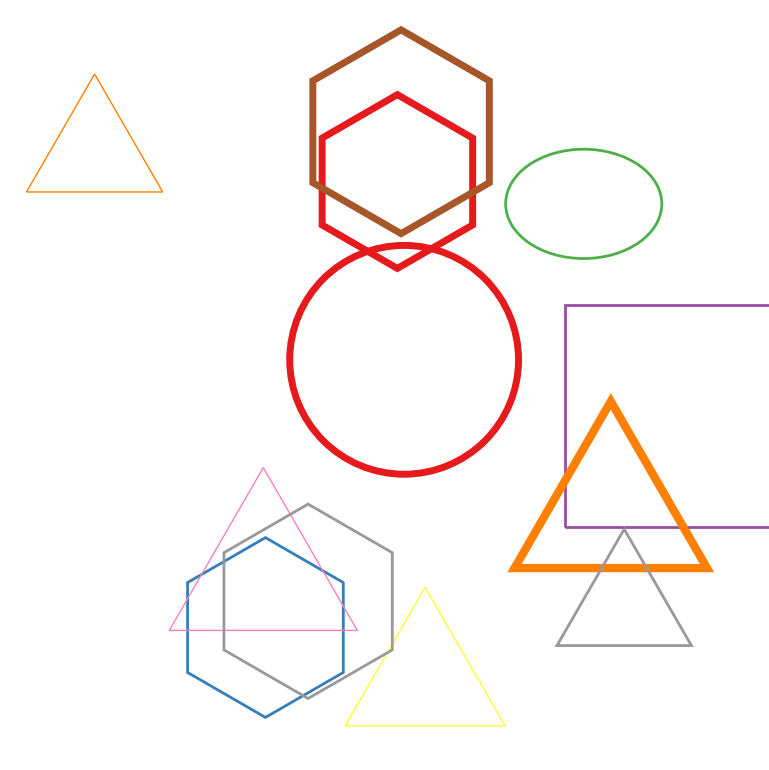[{"shape": "hexagon", "thickness": 2.5, "radius": 0.56, "center": [0.516, 0.764]}, {"shape": "circle", "thickness": 2.5, "radius": 0.74, "center": [0.525, 0.533]}, {"shape": "hexagon", "thickness": 1, "radius": 0.58, "center": [0.345, 0.185]}, {"shape": "oval", "thickness": 1, "radius": 0.51, "center": [0.758, 0.735]}, {"shape": "square", "thickness": 1, "radius": 0.72, "center": [0.878, 0.46]}, {"shape": "triangle", "thickness": 0.5, "radius": 0.51, "center": [0.123, 0.802]}, {"shape": "triangle", "thickness": 3, "radius": 0.72, "center": [0.793, 0.334]}, {"shape": "triangle", "thickness": 0.5, "radius": 0.6, "center": [0.552, 0.117]}, {"shape": "hexagon", "thickness": 2.5, "radius": 0.66, "center": [0.521, 0.829]}, {"shape": "triangle", "thickness": 0.5, "radius": 0.7, "center": [0.342, 0.252]}, {"shape": "triangle", "thickness": 1, "radius": 0.5, "center": [0.811, 0.212]}, {"shape": "hexagon", "thickness": 1, "radius": 0.63, "center": [0.4, 0.219]}]